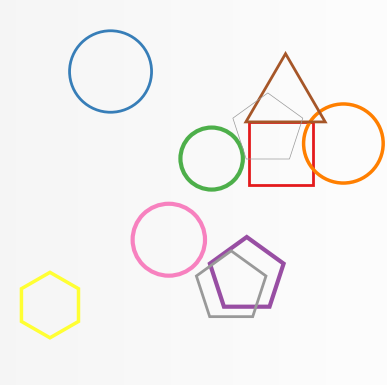[{"shape": "square", "thickness": 2, "radius": 0.41, "center": [0.725, 0.601]}, {"shape": "circle", "thickness": 2, "radius": 0.53, "center": [0.285, 0.814]}, {"shape": "circle", "thickness": 3, "radius": 0.4, "center": [0.546, 0.588]}, {"shape": "pentagon", "thickness": 3, "radius": 0.5, "center": [0.637, 0.284]}, {"shape": "circle", "thickness": 2.5, "radius": 0.51, "center": [0.886, 0.627]}, {"shape": "hexagon", "thickness": 2.5, "radius": 0.43, "center": [0.129, 0.208]}, {"shape": "triangle", "thickness": 2, "radius": 0.59, "center": [0.737, 0.742]}, {"shape": "circle", "thickness": 3, "radius": 0.47, "center": [0.436, 0.377]}, {"shape": "pentagon", "thickness": 0.5, "radius": 0.47, "center": [0.691, 0.664]}, {"shape": "pentagon", "thickness": 2, "radius": 0.47, "center": [0.597, 0.254]}]